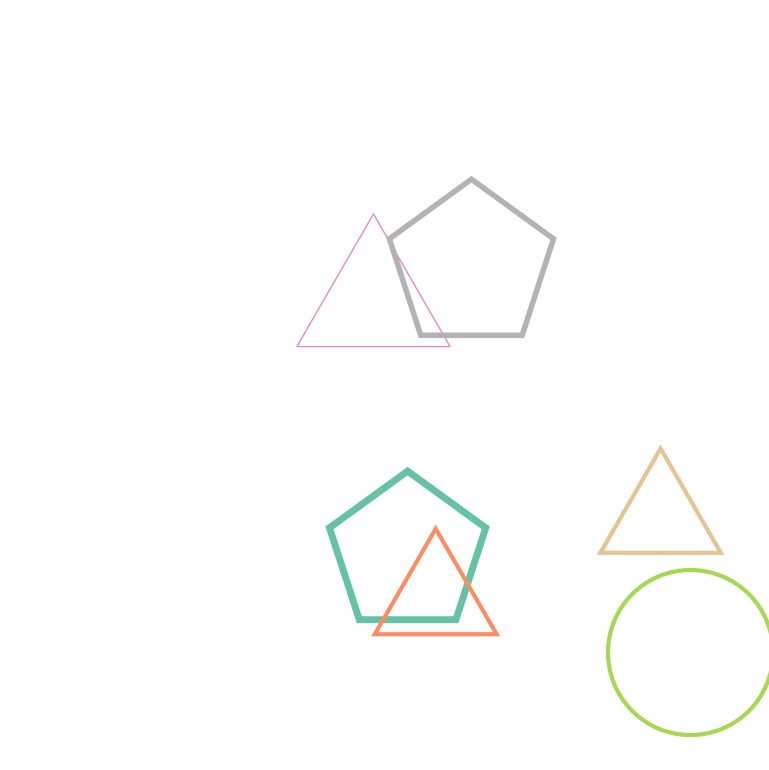[{"shape": "pentagon", "thickness": 2.5, "radius": 0.53, "center": [0.529, 0.282]}, {"shape": "triangle", "thickness": 1.5, "radius": 0.46, "center": [0.566, 0.222]}, {"shape": "triangle", "thickness": 0.5, "radius": 0.57, "center": [0.485, 0.607]}, {"shape": "circle", "thickness": 1.5, "radius": 0.54, "center": [0.897, 0.153]}, {"shape": "triangle", "thickness": 1.5, "radius": 0.45, "center": [0.858, 0.327]}, {"shape": "pentagon", "thickness": 2, "radius": 0.56, "center": [0.612, 0.655]}]